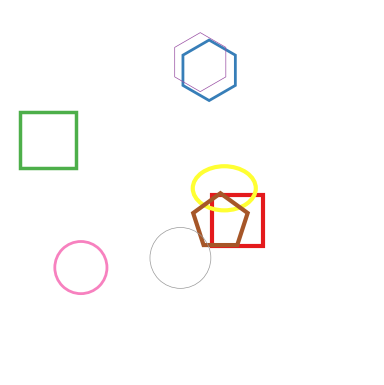[{"shape": "square", "thickness": 3, "radius": 0.33, "center": [0.616, 0.426]}, {"shape": "hexagon", "thickness": 2, "radius": 0.39, "center": [0.543, 0.817]}, {"shape": "square", "thickness": 2.5, "radius": 0.36, "center": [0.125, 0.637]}, {"shape": "hexagon", "thickness": 0.5, "radius": 0.38, "center": [0.52, 0.839]}, {"shape": "oval", "thickness": 3, "radius": 0.41, "center": [0.583, 0.511]}, {"shape": "pentagon", "thickness": 3, "radius": 0.37, "center": [0.573, 0.424]}, {"shape": "circle", "thickness": 2, "radius": 0.34, "center": [0.21, 0.305]}, {"shape": "circle", "thickness": 0.5, "radius": 0.4, "center": [0.469, 0.33]}]